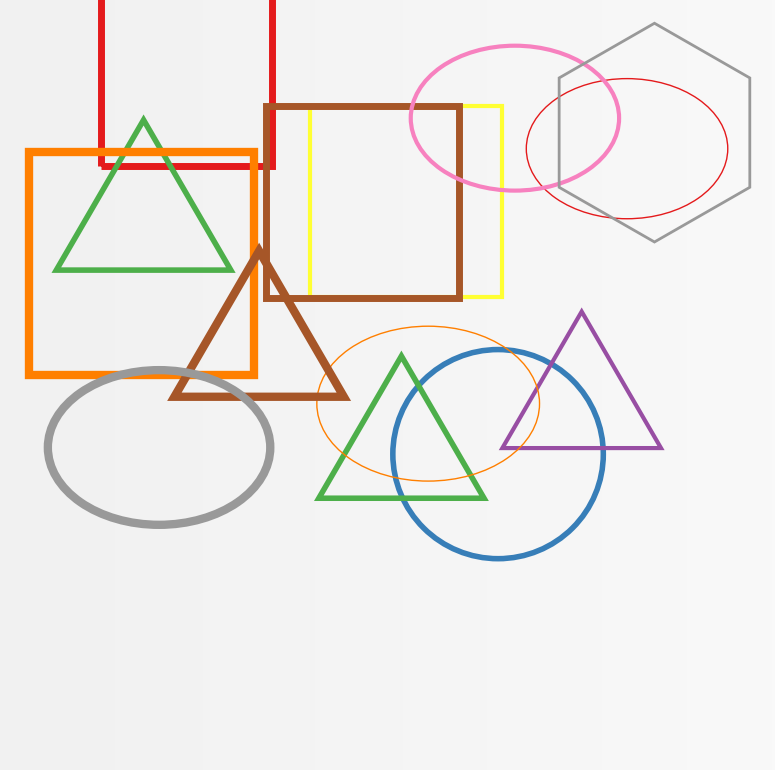[{"shape": "square", "thickness": 2.5, "radius": 0.55, "center": [0.241, 0.895]}, {"shape": "oval", "thickness": 0.5, "radius": 0.65, "center": [0.809, 0.807]}, {"shape": "circle", "thickness": 2, "radius": 0.68, "center": [0.643, 0.41]}, {"shape": "triangle", "thickness": 2, "radius": 0.62, "center": [0.518, 0.414]}, {"shape": "triangle", "thickness": 2, "radius": 0.65, "center": [0.185, 0.714]}, {"shape": "triangle", "thickness": 1.5, "radius": 0.59, "center": [0.751, 0.477]}, {"shape": "square", "thickness": 3, "radius": 0.73, "center": [0.183, 0.658]}, {"shape": "oval", "thickness": 0.5, "radius": 0.72, "center": [0.552, 0.476]}, {"shape": "square", "thickness": 1.5, "radius": 0.62, "center": [0.524, 0.739]}, {"shape": "square", "thickness": 2.5, "radius": 0.62, "center": [0.468, 0.738]}, {"shape": "triangle", "thickness": 3, "radius": 0.63, "center": [0.334, 0.548]}, {"shape": "oval", "thickness": 1.5, "radius": 0.67, "center": [0.664, 0.847]}, {"shape": "oval", "thickness": 3, "radius": 0.72, "center": [0.205, 0.419]}, {"shape": "hexagon", "thickness": 1, "radius": 0.71, "center": [0.844, 0.828]}]